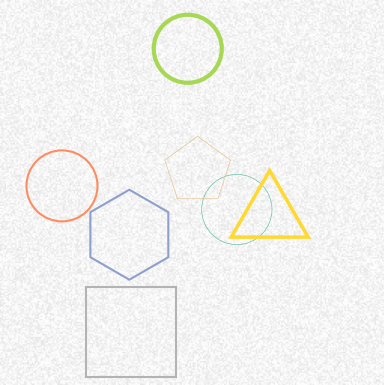[{"shape": "circle", "thickness": 0.5, "radius": 0.46, "center": [0.615, 0.456]}, {"shape": "circle", "thickness": 1.5, "radius": 0.46, "center": [0.161, 0.517]}, {"shape": "hexagon", "thickness": 1.5, "radius": 0.58, "center": [0.336, 0.39]}, {"shape": "circle", "thickness": 3, "radius": 0.44, "center": [0.488, 0.873]}, {"shape": "triangle", "thickness": 2.5, "radius": 0.58, "center": [0.7, 0.442]}, {"shape": "pentagon", "thickness": 0.5, "radius": 0.45, "center": [0.513, 0.556]}, {"shape": "square", "thickness": 1.5, "radius": 0.58, "center": [0.339, 0.137]}]